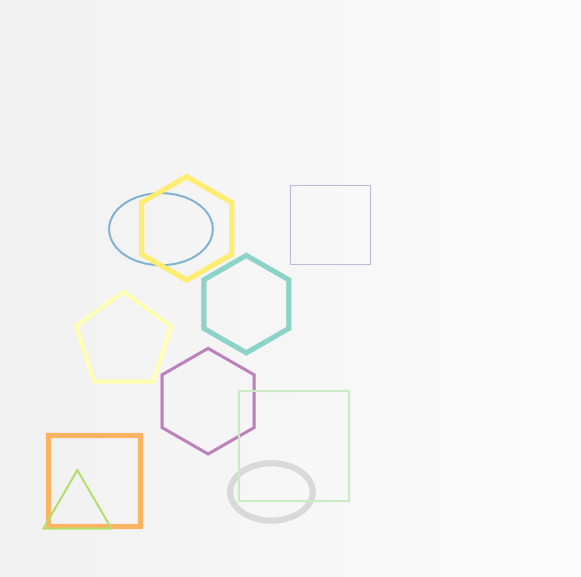[{"shape": "hexagon", "thickness": 2.5, "radius": 0.42, "center": [0.424, 0.472]}, {"shape": "pentagon", "thickness": 2, "radius": 0.43, "center": [0.213, 0.408]}, {"shape": "square", "thickness": 0.5, "radius": 0.34, "center": [0.568, 0.61]}, {"shape": "oval", "thickness": 1, "radius": 0.45, "center": [0.277, 0.602]}, {"shape": "square", "thickness": 2.5, "radius": 0.39, "center": [0.162, 0.166]}, {"shape": "triangle", "thickness": 1, "radius": 0.34, "center": [0.133, 0.118]}, {"shape": "oval", "thickness": 3, "radius": 0.36, "center": [0.467, 0.147]}, {"shape": "hexagon", "thickness": 1.5, "radius": 0.46, "center": [0.358, 0.304]}, {"shape": "square", "thickness": 1, "radius": 0.47, "center": [0.506, 0.227]}, {"shape": "hexagon", "thickness": 2.5, "radius": 0.45, "center": [0.321, 0.604]}]